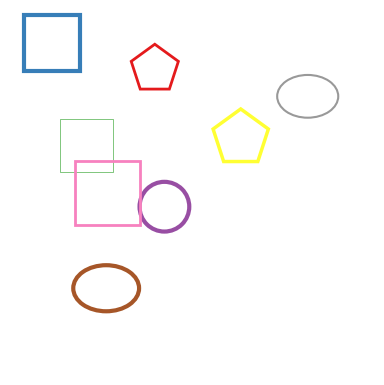[{"shape": "pentagon", "thickness": 2, "radius": 0.32, "center": [0.402, 0.821]}, {"shape": "square", "thickness": 3, "radius": 0.37, "center": [0.136, 0.889]}, {"shape": "square", "thickness": 0.5, "radius": 0.35, "center": [0.225, 0.622]}, {"shape": "circle", "thickness": 3, "radius": 0.32, "center": [0.427, 0.463]}, {"shape": "pentagon", "thickness": 2.5, "radius": 0.38, "center": [0.625, 0.641]}, {"shape": "oval", "thickness": 3, "radius": 0.43, "center": [0.276, 0.251]}, {"shape": "square", "thickness": 2, "radius": 0.42, "center": [0.278, 0.499]}, {"shape": "oval", "thickness": 1.5, "radius": 0.4, "center": [0.799, 0.75]}]